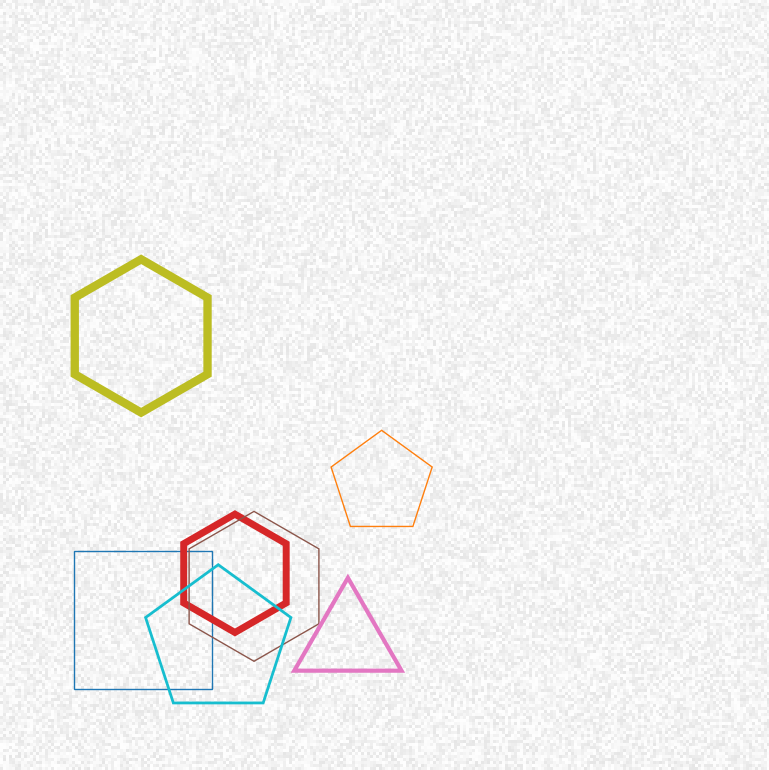[{"shape": "square", "thickness": 0.5, "radius": 0.45, "center": [0.186, 0.194]}, {"shape": "pentagon", "thickness": 0.5, "radius": 0.35, "center": [0.496, 0.372]}, {"shape": "hexagon", "thickness": 2.5, "radius": 0.38, "center": [0.305, 0.255]}, {"shape": "hexagon", "thickness": 0.5, "radius": 0.49, "center": [0.33, 0.239]}, {"shape": "triangle", "thickness": 1.5, "radius": 0.4, "center": [0.452, 0.169]}, {"shape": "hexagon", "thickness": 3, "radius": 0.5, "center": [0.183, 0.564]}, {"shape": "pentagon", "thickness": 1, "radius": 0.5, "center": [0.283, 0.167]}]